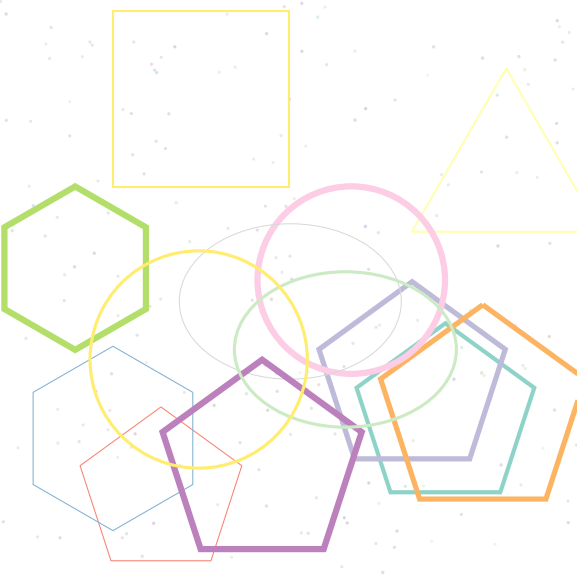[{"shape": "pentagon", "thickness": 2, "radius": 0.81, "center": [0.771, 0.278]}, {"shape": "triangle", "thickness": 1, "radius": 0.94, "center": [0.877, 0.692]}, {"shape": "pentagon", "thickness": 2.5, "radius": 0.85, "center": [0.714, 0.342]}, {"shape": "pentagon", "thickness": 0.5, "radius": 0.74, "center": [0.279, 0.147]}, {"shape": "hexagon", "thickness": 0.5, "radius": 0.8, "center": [0.196, 0.24]}, {"shape": "pentagon", "thickness": 2.5, "radius": 0.93, "center": [0.836, 0.285]}, {"shape": "hexagon", "thickness": 3, "radius": 0.71, "center": [0.13, 0.535]}, {"shape": "circle", "thickness": 3, "radius": 0.81, "center": [0.608, 0.514]}, {"shape": "oval", "thickness": 0.5, "radius": 0.96, "center": [0.503, 0.477]}, {"shape": "pentagon", "thickness": 3, "radius": 0.91, "center": [0.454, 0.195]}, {"shape": "oval", "thickness": 1.5, "radius": 0.96, "center": [0.598, 0.394]}, {"shape": "square", "thickness": 1, "radius": 0.76, "center": [0.348, 0.827]}, {"shape": "circle", "thickness": 1.5, "radius": 0.94, "center": [0.344, 0.377]}]